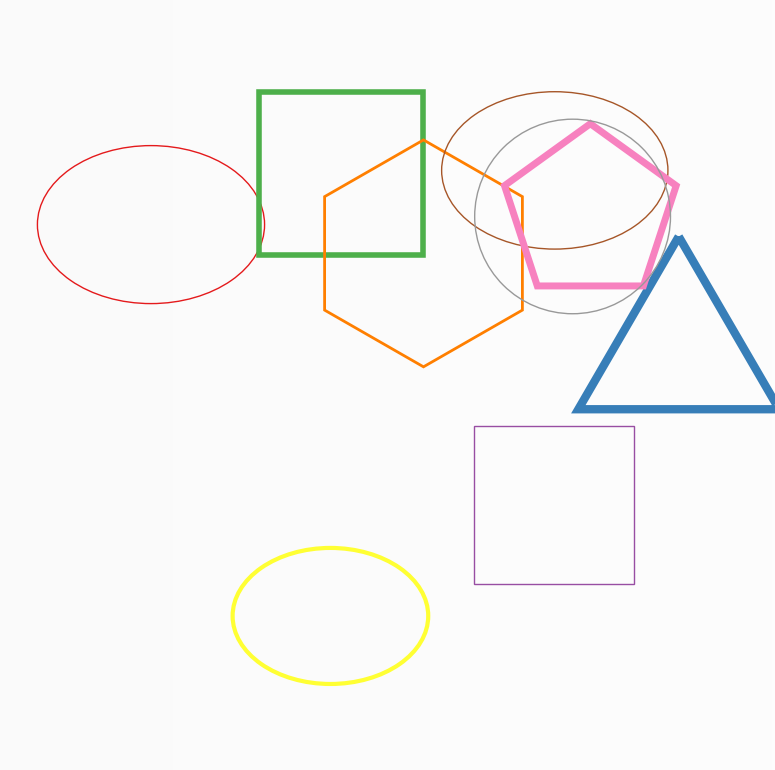[{"shape": "oval", "thickness": 0.5, "radius": 0.73, "center": [0.195, 0.708]}, {"shape": "triangle", "thickness": 3, "radius": 0.75, "center": [0.876, 0.543]}, {"shape": "square", "thickness": 2, "radius": 0.53, "center": [0.44, 0.775]}, {"shape": "square", "thickness": 0.5, "radius": 0.52, "center": [0.715, 0.344]}, {"shape": "hexagon", "thickness": 1, "radius": 0.74, "center": [0.546, 0.671]}, {"shape": "oval", "thickness": 1.5, "radius": 0.63, "center": [0.426, 0.2]}, {"shape": "oval", "thickness": 0.5, "radius": 0.73, "center": [0.716, 0.779]}, {"shape": "pentagon", "thickness": 2.5, "radius": 0.58, "center": [0.762, 0.723]}, {"shape": "circle", "thickness": 0.5, "radius": 0.63, "center": [0.739, 0.719]}]